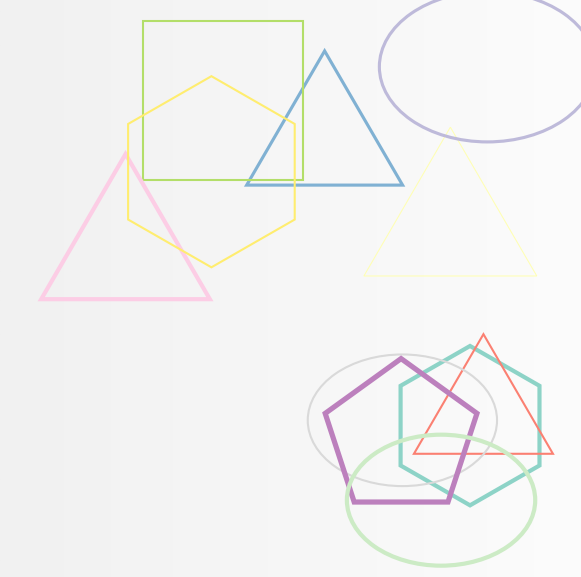[{"shape": "hexagon", "thickness": 2, "radius": 0.69, "center": [0.809, 0.262]}, {"shape": "triangle", "thickness": 0.5, "radius": 0.86, "center": [0.775, 0.607]}, {"shape": "oval", "thickness": 1.5, "radius": 0.93, "center": [0.839, 0.884]}, {"shape": "triangle", "thickness": 1, "radius": 0.69, "center": [0.832, 0.282]}, {"shape": "triangle", "thickness": 1.5, "radius": 0.77, "center": [0.558, 0.756]}, {"shape": "square", "thickness": 1, "radius": 0.69, "center": [0.384, 0.825]}, {"shape": "triangle", "thickness": 2, "radius": 0.84, "center": [0.216, 0.565]}, {"shape": "oval", "thickness": 1, "radius": 0.81, "center": [0.692, 0.271]}, {"shape": "pentagon", "thickness": 2.5, "radius": 0.69, "center": [0.69, 0.241]}, {"shape": "oval", "thickness": 2, "radius": 0.81, "center": [0.759, 0.133]}, {"shape": "hexagon", "thickness": 1, "radius": 0.83, "center": [0.364, 0.702]}]